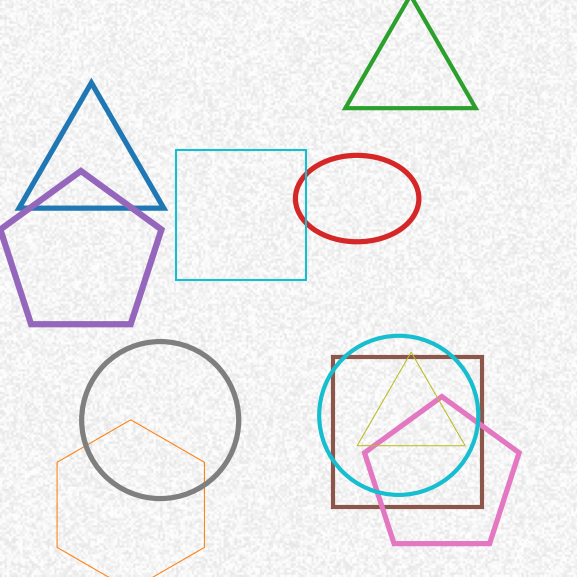[{"shape": "triangle", "thickness": 2.5, "radius": 0.72, "center": [0.158, 0.711]}, {"shape": "hexagon", "thickness": 0.5, "radius": 0.74, "center": [0.226, 0.125]}, {"shape": "triangle", "thickness": 2, "radius": 0.65, "center": [0.711, 0.877]}, {"shape": "oval", "thickness": 2.5, "radius": 0.53, "center": [0.618, 0.655]}, {"shape": "pentagon", "thickness": 3, "radius": 0.73, "center": [0.14, 0.556]}, {"shape": "square", "thickness": 2, "radius": 0.65, "center": [0.706, 0.251]}, {"shape": "pentagon", "thickness": 2.5, "radius": 0.7, "center": [0.765, 0.172]}, {"shape": "circle", "thickness": 2.5, "radius": 0.68, "center": [0.277, 0.272]}, {"shape": "triangle", "thickness": 0.5, "radius": 0.54, "center": [0.712, 0.281]}, {"shape": "square", "thickness": 1, "radius": 0.56, "center": [0.417, 0.627]}, {"shape": "circle", "thickness": 2, "radius": 0.69, "center": [0.69, 0.28]}]